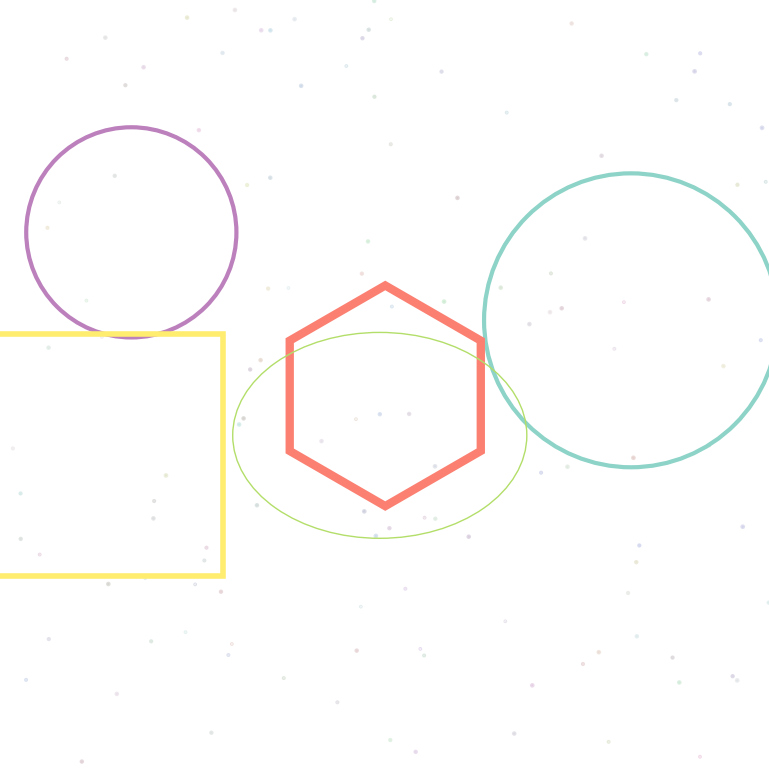[{"shape": "circle", "thickness": 1.5, "radius": 0.95, "center": [0.82, 0.584]}, {"shape": "hexagon", "thickness": 3, "radius": 0.72, "center": [0.5, 0.486]}, {"shape": "oval", "thickness": 0.5, "radius": 0.95, "center": [0.493, 0.435]}, {"shape": "circle", "thickness": 1.5, "radius": 0.68, "center": [0.171, 0.698]}, {"shape": "square", "thickness": 2, "radius": 0.79, "center": [0.133, 0.41]}]